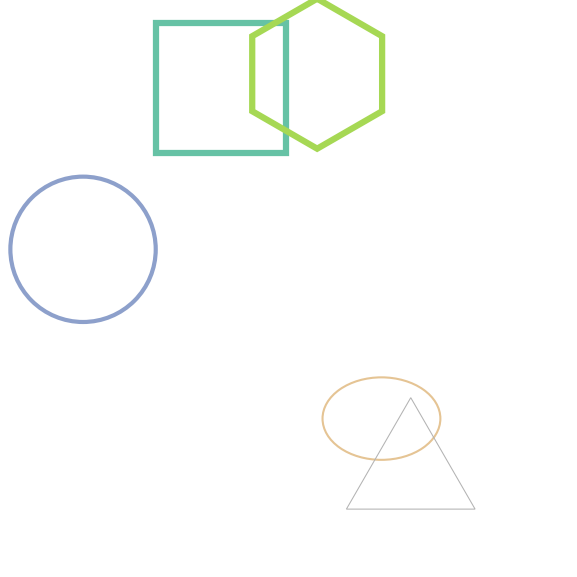[{"shape": "square", "thickness": 3, "radius": 0.57, "center": [0.382, 0.847]}, {"shape": "circle", "thickness": 2, "radius": 0.63, "center": [0.144, 0.567]}, {"shape": "hexagon", "thickness": 3, "radius": 0.65, "center": [0.549, 0.872]}, {"shape": "oval", "thickness": 1, "radius": 0.51, "center": [0.661, 0.274]}, {"shape": "triangle", "thickness": 0.5, "radius": 0.64, "center": [0.711, 0.182]}]